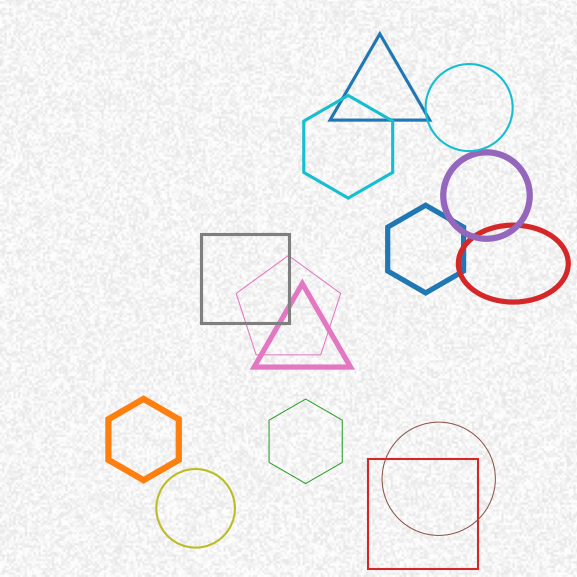[{"shape": "hexagon", "thickness": 2.5, "radius": 0.38, "center": [0.737, 0.568]}, {"shape": "triangle", "thickness": 1.5, "radius": 0.5, "center": [0.658, 0.841]}, {"shape": "hexagon", "thickness": 3, "radius": 0.35, "center": [0.249, 0.238]}, {"shape": "hexagon", "thickness": 0.5, "radius": 0.37, "center": [0.529, 0.235]}, {"shape": "oval", "thickness": 2.5, "radius": 0.48, "center": [0.889, 0.543]}, {"shape": "square", "thickness": 1, "radius": 0.48, "center": [0.733, 0.109]}, {"shape": "circle", "thickness": 3, "radius": 0.37, "center": [0.842, 0.661]}, {"shape": "circle", "thickness": 0.5, "radius": 0.49, "center": [0.76, 0.17]}, {"shape": "pentagon", "thickness": 0.5, "radius": 0.48, "center": [0.499, 0.462]}, {"shape": "triangle", "thickness": 2.5, "radius": 0.48, "center": [0.524, 0.412]}, {"shape": "square", "thickness": 1.5, "radius": 0.38, "center": [0.424, 0.517]}, {"shape": "circle", "thickness": 1, "radius": 0.34, "center": [0.339, 0.119]}, {"shape": "hexagon", "thickness": 1.5, "radius": 0.44, "center": [0.603, 0.745]}, {"shape": "circle", "thickness": 1, "radius": 0.38, "center": [0.812, 0.813]}]